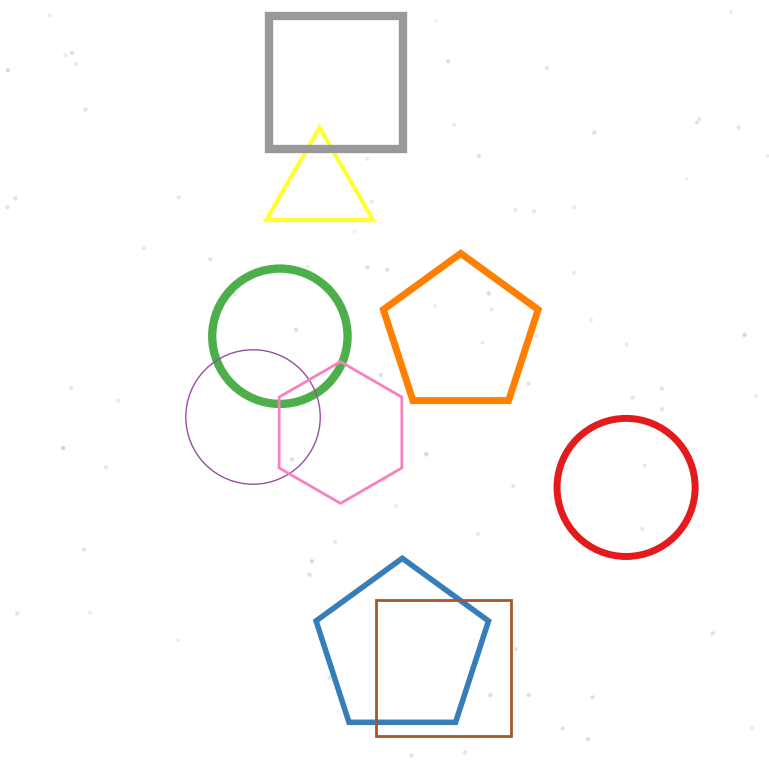[{"shape": "circle", "thickness": 2.5, "radius": 0.45, "center": [0.813, 0.367]}, {"shape": "pentagon", "thickness": 2, "radius": 0.59, "center": [0.522, 0.157]}, {"shape": "circle", "thickness": 3, "radius": 0.44, "center": [0.363, 0.563]}, {"shape": "circle", "thickness": 0.5, "radius": 0.44, "center": [0.329, 0.458]}, {"shape": "pentagon", "thickness": 2.5, "radius": 0.53, "center": [0.598, 0.565]}, {"shape": "triangle", "thickness": 1.5, "radius": 0.4, "center": [0.415, 0.754]}, {"shape": "square", "thickness": 1, "radius": 0.44, "center": [0.576, 0.132]}, {"shape": "hexagon", "thickness": 1, "radius": 0.46, "center": [0.442, 0.438]}, {"shape": "square", "thickness": 3, "radius": 0.43, "center": [0.436, 0.893]}]